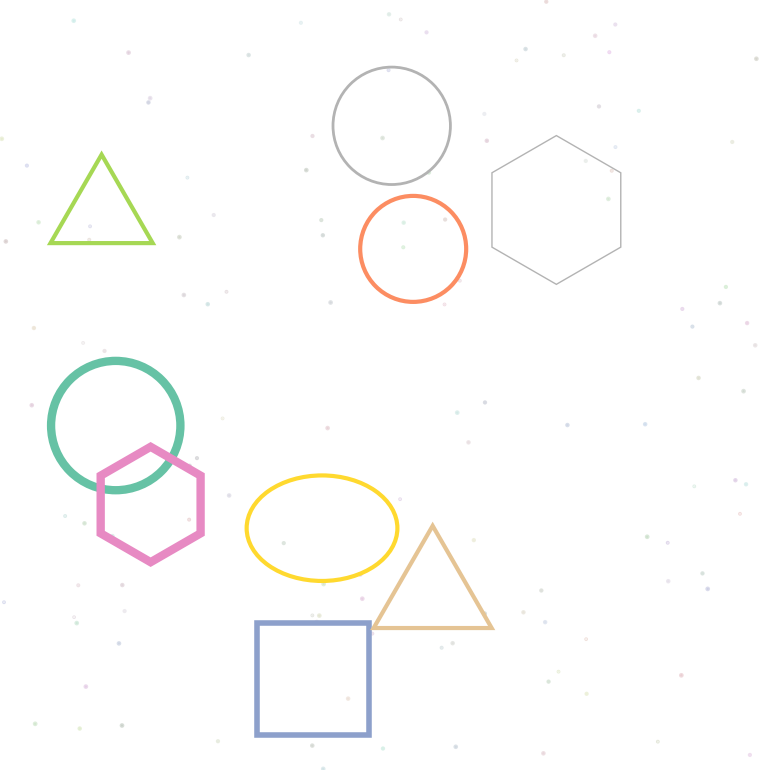[{"shape": "circle", "thickness": 3, "radius": 0.42, "center": [0.15, 0.447]}, {"shape": "circle", "thickness": 1.5, "radius": 0.34, "center": [0.537, 0.677]}, {"shape": "square", "thickness": 2, "radius": 0.36, "center": [0.407, 0.118]}, {"shape": "hexagon", "thickness": 3, "radius": 0.37, "center": [0.196, 0.345]}, {"shape": "triangle", "thickness": 1.5, "radius": 0.38, "center": [0.132, 0.723]}, {"shape": "oval", "thickness": 1.5, "radius": 0.49, "center": [0.418, 0.314]}, {"shape": "triangle", "thickness": 1.5, "radius": 0.44, "center": [0.562, 0.229]}, {"shape": "circle", "thickness": 1, "radius": 0.38, "center": [0.509, 0.837]}, {"shape": "hexagon", "thickness": 0.5, "radius": 0.48, "center": [0.723, 0.727]}]